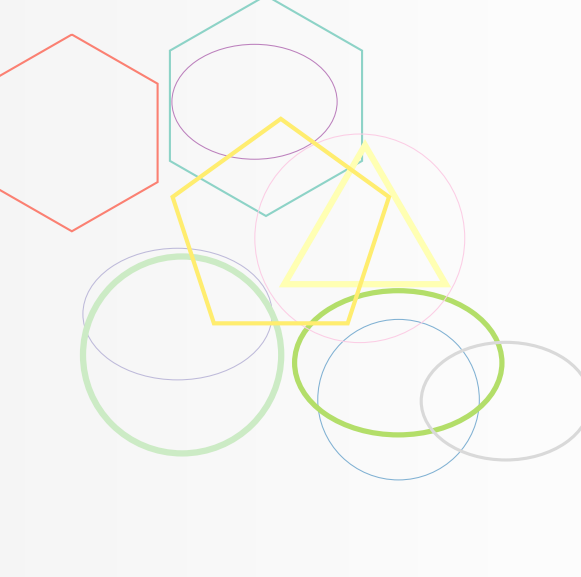[{"shape": "hexagon", "thickness": 1, "radius": 0.95, "center": [0.458, 0.816]}, {"shape": "triangle", "thickness": 3, "radius": 0.8, "center": [0.628, 0.587]}, {"shape": "oval", "thickness": 0.5, "radius": 0.81, "center": [0.305, 0.455]}, {"shape": "hexagon", "thickness": 1, "radius": 0.85, "center": [0.124, 0.769]}, {"shape": "circle", "thickness": 0.5, "radius": 0.69, "center": [0.686, 0.307]}, {"shape": "oval", "thickness": 2.5, "radius": 0.89, "center": [0.685, 0.371]}, {"shape": "circle", "thickness": 0.5, "radius": 0.9, "center": [0.619, 0.586]}, {"shape": "oval", "thickness": 1.5, "radius": 0.73, "center": [0.87, 0.305]}, {"shape": "oval", "thickness": 0.5, "radius": 0.71, "center": [0.438, 0.823]}, {"shape": "circle", "thickness": 3, "radius": 0.85, "center": [0.313, 0.385]}, {"shape": "pentagon", "thickness": 2, "radius": 0.98, "center": [0.483, 0.598]}]